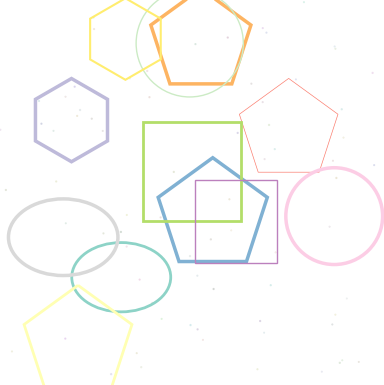[{"shape": "oval", "thickness": 2, "radius": 0.64, "center": [0.315, 0.28]}, {"shape": "pentagon", "thickness": 2, "radius": 0.74, "center": [0.203, 0.112]}, {"shape": "hexagon", "thickness": 2.5, "radius": 0.54, "center": [0.186, 0.688]}, {"shape": "pentagon", "thickness": 0.5, "radius": 0.67, "center": [0.75, 0.662]}, {"shape": "pentagon", "thickness": 2.5, "radius": 0.75, "center": [0.553, 0.441]}, {"shape": "pentagon", "thickness": 2.5, "radius": 0.68, "center": [0.522, 0.893]}, {"shape": "square", "thickness": 2, "radius": 0.64, "center": [0.498, 0.554]}, {"shape": "circle", "thickness": 2.5, "radius": 0.63, "center": [0.868, 0.439]}, {"shape": "oval", "thickness": 2.5, "radius": 0.71, "center": [0.164, 0.384]}, {"shape": "square", "thickness": 1, "radius": 0.53, "center": [0.612, 0.425]}, {"shape": "circle", "thickness": 1, "radius": 0.7, "center": [0.493, 0.887]}, {"shape": "hexagon", "thickness": 1.5, "radius": 0.53, "center": [0.326, 0.899]}]